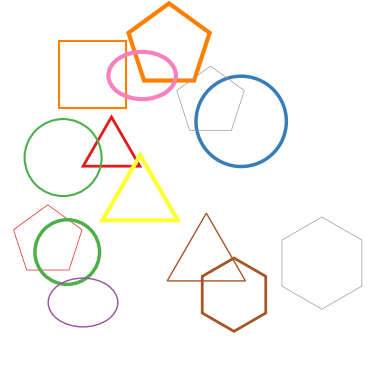[{"shape": "triangle", "thickness": 2, "radius": 0.43, "center": [0.29, 0.611]}, {"shape": "pentagon", "thickness": 0.5, "radius": 0.47, "center": [0.124, 0.374]}, {"shape": "circle", "thickness": 2.5, "radius": 0.59, "center": [0.626, 0.685]}, {"shape": "circle", "thickness": 2.5, "radius": 0.42, "center": [0.175, 0.345]}, {"shape": "circle", "thickness": 1.5, "radius": 0.5, "center": [0.164, 0.591]}, {"shape": "oval", "thickness": 1, "radius": 0.45, "center": [0.216, 0.214]}, {"shape": "pentagon", "thickness": 3, "radius": 0.55, "center": [0.439, 0.88]}, {"shape": "square", "thickness": 1.5, "radius": 0.43, "center": [0.24, 0.806]}, {"shape": "triangle", "thickness": 3, "radius": 0.56, "center": [0.364, 0.484]}, {"shape": "hexagon", "thickness": 2, "radius": 0.48, "center": [0.608, 0.235]}, {"shape": "triangle", "thickness": 1, "radius": 0.59, "center": [0.536, 0.329]}, {"shape": "oval", "thickness": 3, "radius": 0.44, "center": [0.369, 0.804]}, {"shape": "hexagon", "thickness": 0.5, "radius": 0.6, "center": [0.836, 0.317]}, {"shape": "pentagon", "thickness": 0.5, "radius": 0.46, "center": [0.547, 0.736]}]